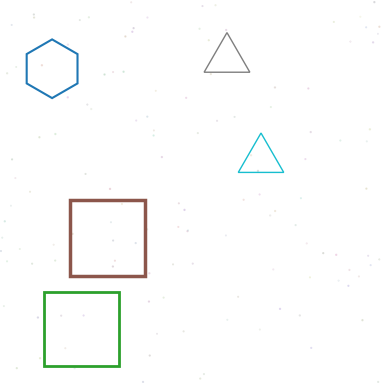[{"shape": "hexagon", "thickness": 1.5, "radius": 0.38, "center": [0.135, 0.821]}, {"shape": "square", "thickness": 2, "radius": 0.48, "center": [0.212, 0.146]}, {"shape": "square", "thickness": 2.5, "radius": 0.49, "center": [0.279, 0.382]}, {"shape": "triangle", "thickness": 1, "radius": 0.34, "center": [0.59, 0.847]}, {"shape": "triangle", "thickness": 1, "radius": 0.34, "center": [0.678, 0.586]}]